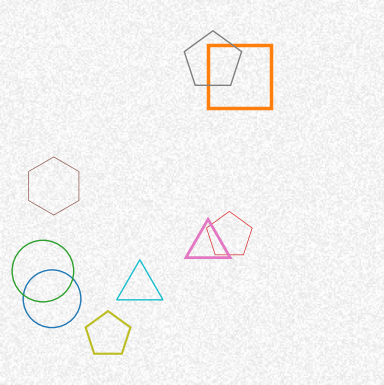[{"shape": "circle", "thickness": 1, "radius": 0.37, "center": [0.135, 0.224]}, {"shape": "square", "thickness": 2.5, "radius": 0.41, "center": [0.623, 0.801]}, {"shape": "circle", "thickness": 1, "radius": 0.4, "center": [0.111, 0.296]}, {"shape": "pentagon", "thickness": 0.5, "radius": 0.31, "center": [0.596, 0.389]}, {"shape": "hexagon", "thickness": 0.5, "radius": 0.38, "center": [0.14, 0.517]}, {"shape": "triangle", "thickness": 2, "radius": 0.33, "center": [0.54, 0.364]}, {"shape": "pentagon", "thickness": 1, "radius": 0.39, "center": [0.553, 0.842]}, {"shape": "pentagon", "thickness": 1.5, "radius": 0.31, "center": [0.281, 0.131]}, {"shape": "triangle", "thickness": 1, "radius": 0.35, "center": [0.363, 0.256]}]